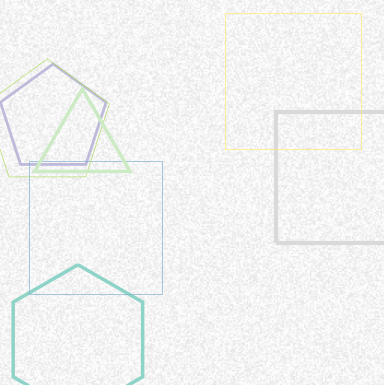[{"shape": "hexagon", "thickness": 2.5, "radius": 0.97, "center": [0.202, 0.118]}, {"shape": "pentagon", "thickness": 2, "radius": 0.72, "center": [0.138, 0.69]}, {"shape": "square", "thickness": 0.5, "radius": 0.86, "center": [0.249, 0.408]}, {"shape": "pentagon", "thickness": 0.5, "radius": 0.85, "center": [0.123, 0.678]}, {"shape": "square", "thickness": 3, "radius": 0.85, "center": [0.886, 0.54]}, {"shape": "triangle", "thickness": 2.5, "radius": 0.72, "center": [0.214, 0.626]}, {"shape": "square", "thickness": 0.5, "radius": 0.88, "center": [0.761, 0.789]}]